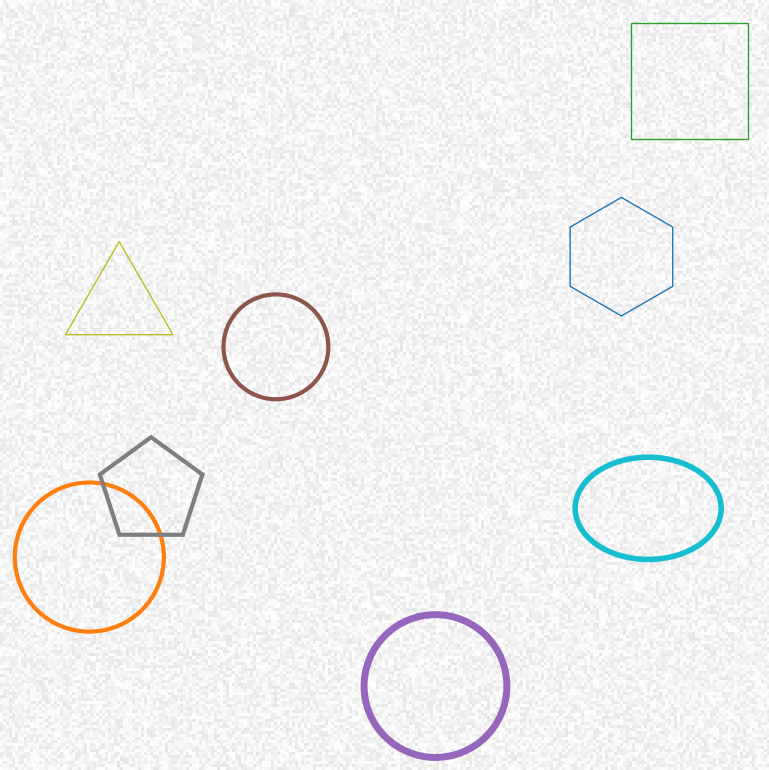[{"shape": "hexagon", "thickness": 0.5, "radius": 0.38, "center": [0.807, 0.667]}, {"shape": "circle", "thickness": 1.5, "radius": 0.48, "center": [0.116, 0.277]}, {"shape": "square", "thickness": 0.5, "radius": 0.38, "center": [0.896, 0.895]}, {"shape": "circle", "thickness": 2.5, "radius": 0.46, "center": [0.566, 0.109]}, {"shape": "circle", "thickness": 1.5, "radius": 0.34, "center": [0.358, 0.55]}, {"shape": "pentagon", "thickness": 1.5, "radius": 0.35, "center": [0.196, 0.362]}, {"shape": "triangle", "thickness": 0.5, "radius": 0.4, "center": [0.155, 0.606]}, {"shape": "oval", "thickness": 2, "radius": 0.47, "center": [0.842, 0.34]}]